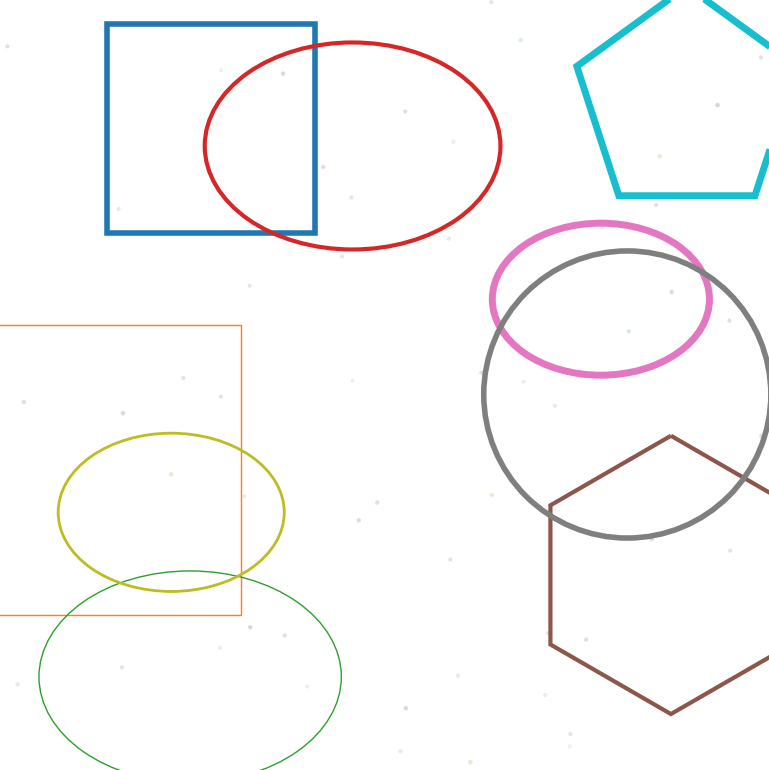[{"shape": "square", "thickness": 2, "radius": 0.68, "center": [0.274, 0.833]}, {"shape": "square", "thickness": 0.5, "radius": 0.94, "center": [0.125, 0.389]}, {"shape": "oval", "thickness": 0.5, "radius": 0.98, "center": [0.247, 0.121]}, {"shape": "oval", "thickness": 1.5, "radius": 0.96, "center": [0.458, 0.81]}, {"shape": "hexagon", "thickness": 1.5, "radius": 0.9, "center": [0.871, 0.253]}, {"shape": "oval", "thickness": 2.5, "radius": 0.71, "center": [0.78, 0.611]}, {"shape": "circle", "thickness": 2, "radius": 0.93, "center": [0.815, 0.488]}, {"shape": "oval", "thickness": 1, "radius": 0.73, "center": [0.222, 0.335]}, {"shape": "pentagon", "thickness": 2.5, "radius": 0.75, "center": [0.892, 0.867]}]